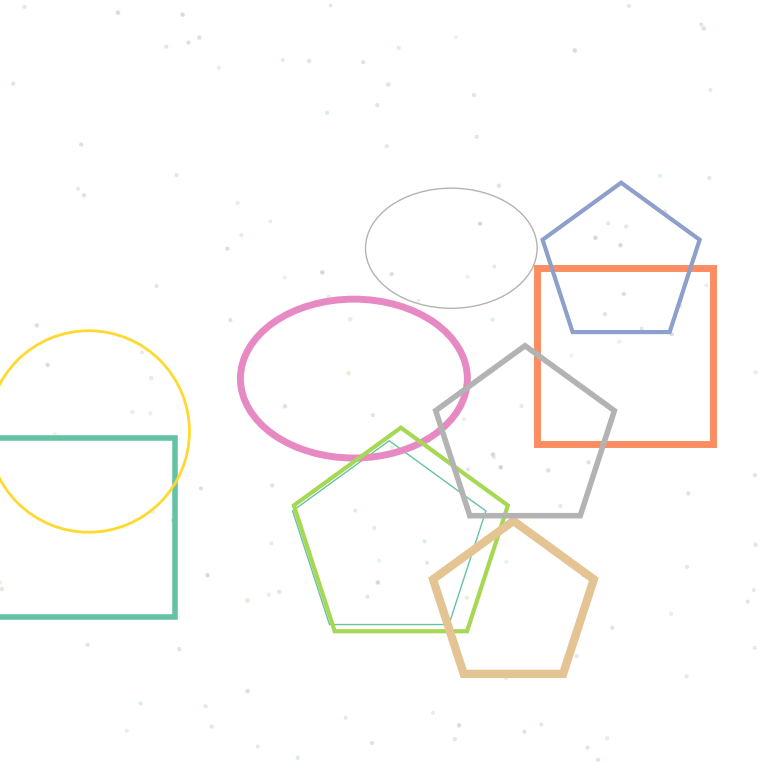[{"shape": "square", "thickness": 2, "radius": 0.58, "center": [0.111, 0.315]}, {"shape": "pentagon", "thickness": 0.5, "radius": 0.66, "center": [0.505, 0.296]}, {"shape": "square", "thickness": 2.5, "radius": 0.57, "center": [0.812, 0.537]}, {"shape": "pentagon", "thickness": 1.5, "radius": 0.54, "center": [0.807, 0.655]}, {"shape": "oval", "thickness": 2.5, "radius": 0.74, "center": [0.46, 0.508]}, {"shape": "pentagon", "thickness": 1.5, "radius": 0.73, "center": [0.521, 0.298]}, {"shape": "circle", "thickness": 1, "radius": 0.65, "center": [0.115, 0.44]}, {"shape": "pentagon", "thickness": 3, "radius": 0.55, "center": [0.667, 0.214]}, {"shape": "pentagon", "thickness": 2, "radius": 0.61, "center": [0.682, 0.429]}, {"shape": "oval", "thickness": 0.5, "radius": 0.56, "center": [0.586, 0.678]}]